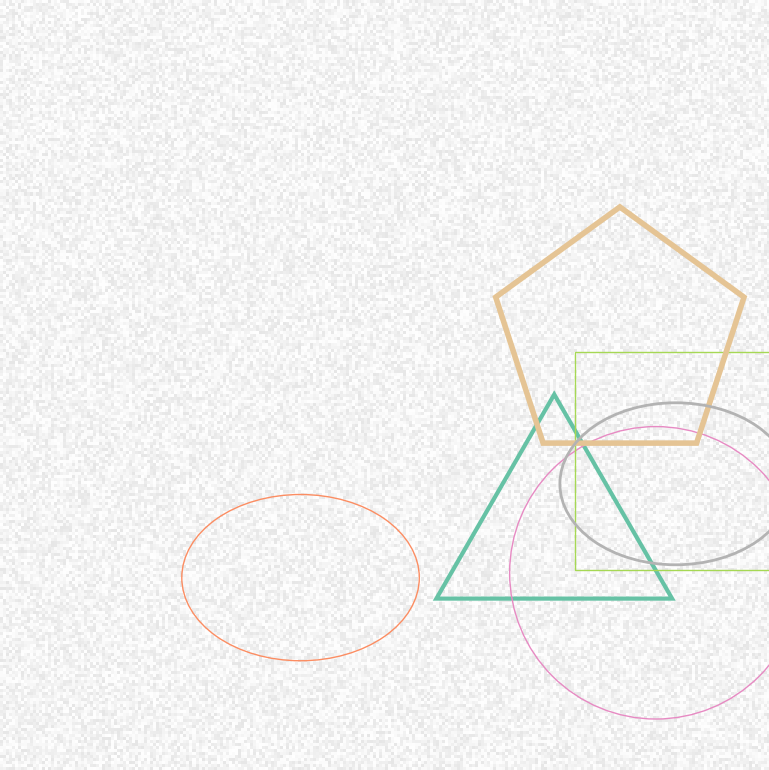[{"shape": "triangle", "thickness": 1.5, "radius": 0.88, "center": [0.72, 0.311]}, {"shape": "oval", "thickness": 0.5, "radius": 0.77, "center": [0.39, 0.25]}, {"shape": "circle", "thickness": 0.5, "radius": 0.95, "center": [0.852, 0.256]}, {"shape": "square", "thickness": 0.5, "radius": 0.71, "center": [0.888, 0.401]}, {"shape": "pentagon", "thickness": 2, "radius": 0.85, "center": [0.805, 0.562]}, {"shape": "oval", "thickness": 1, "radius": 0.75, "center": [0.877, 0.372]}]